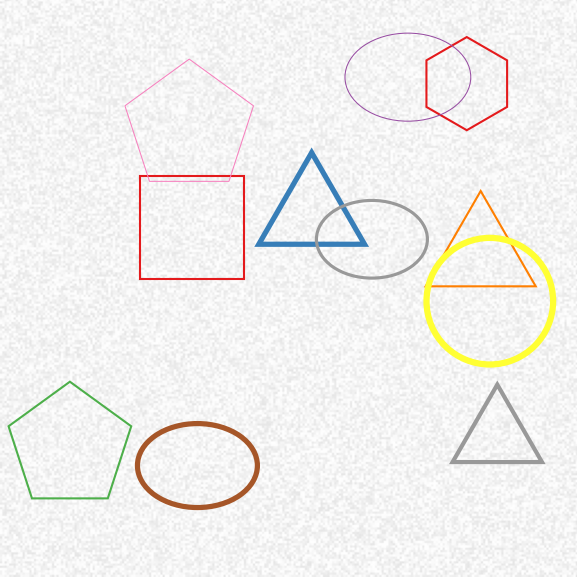[{"shape": "hexagon", "thickness": 1, "radius": 0.4, "center": [0.808, 0.854]}, {"shape": "square", "thickness": 1, "radius": 0.45, "center": [0.333, 0.606]}, {"shape": "triangle", "thickness": 2.5, "radius": 0.53, "center": [0.54, 0.629]}, {"shape": "pentagon", "thickness": 1, "radius": 0.56, "center": [0.121, 0.226]}, {"shape": "oval", "thickness": 0.5, "radius": 0.54, "center": [0.706, 0.866]}, {"shape": "triangle", "thickness": 1, "radius": 0.55, "center": [0.832, 0.558]}, {"shape": "circle", "thickness": 3, "radius": 0.55, "center": [0.848, 0.478]}, {"shape": "oval", "thickness": 2.5, "radius": 0.52, "center": [0.342, 0.193]}, {"shape": "pentagon", "thickness": 0.5, "radius": 0.59, "center": [0.328, 0.78]}, {"shape": "triangle", "thickness": 2, "radius": 0.45, "center": [0.861, 0.244]}, {"shape": "oval", "thickness": 1.5, "radius": 0.48, "center": [0.644, 0.585]}]